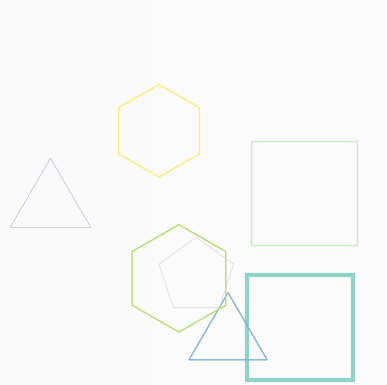[{"shape": "square", "thickness": 3, "radius": 0.68, "center": [0.775, 0.15]}, {"shape": "triangle", "thickness": 0.5, "radius": 0.6, "center": [0.13, 0.469]}, {"shape": "triangle", "thickness": 1, "radius": 0.58, "center": [0.589, 0.124]}, {"shape": "hexagon", "thickness": 1, "radius": 0.7, "center": [0.462, 0.277]}, {"shape": "pentagon", "thickness": 0.5, "radius": 0.51, "center": [0.507, 0.283]}, {"shape": "square", "thickness": 1, "radius": 0.68, "center": [0.785, 0.499]}, {"shape": "hexagon", "thickness": 1, "radius": 0.6, "center": [0.41, 0.66]}]